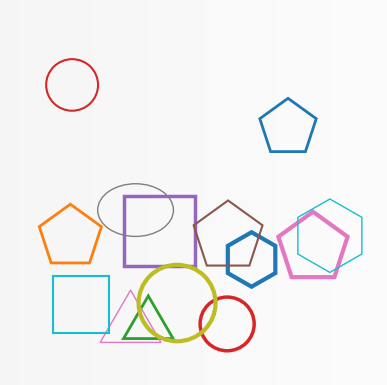[{"shape": "hexagon", "thickness": 3, "radius": 0.35, "center": [0.649, 0.326]}, {"shape": "pentagon", "thickness": 2, "radius": 0.38, "center": [0.743, 0.668]}, {"shape": "pentagon", "thickness": 2, "radius": 0.42, "center": [0.182, 0.385]}, {"shape": "triangle", "thickness": 2, "radius": 0.37, "center": [0.383, 0.158]}, {"shape": "circle", "thickness": 1.5, "radius": 0.33, "center": [0.186, 0.779]}, {"shape": "circle", "thickness": 2.5, "radius": 0.35, "center": [0.586, 0.159]}, {"shape": "square", "thickness": 2.5, "radius": 0.46, "center": [0.413, 0.399]}, {"shape": "pentagon", "thickness": 1.5, "radius": 0.47, "center": [0.589, 0.386]}, {"shape": "triangle", "thickness": 1, "radius": 0.45, "center": [0.337, 0.156]}, {"shape": "pentagon", "thickness": 3, "radius": 0.47, "center": [0.808, 0.356]}, {"shape": "oval", "thickness": 1, "radius": 0.49, "center": [0.35, 0.454]}, {"shape": "circle", "thickness": 3, "radius": 0.5, "center": [0.457, 0.213]}, {"shape": "square", "thickness": 1.5, "radius": 0.37, "center": [0.209, 0.209]}, {"shape": "hexagon", "thickness": 1, "radius": 0.48, "center": [0.851, 0.388]}]